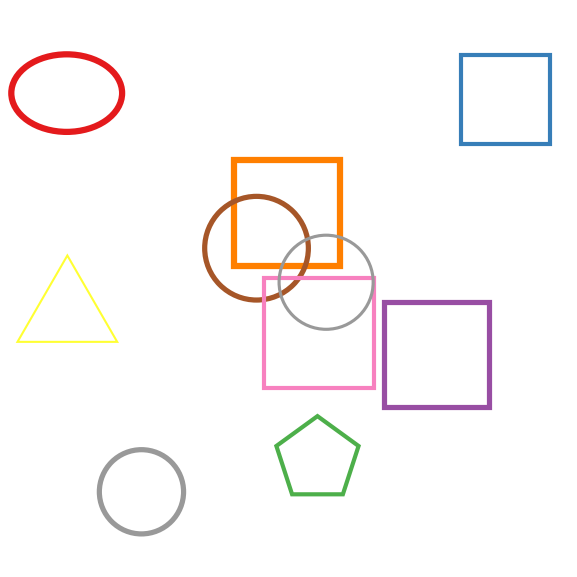[{"shape": "oval", "thickness": 3, "radius": 0.48, "center": [0.116, 0.838]}, {"shape": "square", "thickness": 2, "radius": 0.39, "center": [0.876, 0.827]}, {"shape": "pentagon", "thickness": 2, "radius": 0.37, "center": [0.55, 0.204]}, {"shape": "square", "thickness": 2.5, "radius": 0.45, "center": [0.756, 0.385]}, {"shape": "square", "thickness": 3, "radius": 0.46, "center": [0.497, 0.631]}, {"shape": "triangle", "thickness": 1, "radius": 0.5, "center": [0.117, 0.457]}, {"shape": "circle", "thickness": 2.5, "radius": 0.45, "center": [0.444, 0.569]}, {"shape": "square", "thickness": 2, "radius": 0.48, "center": [0.553, 0.422]}, {"shape": "circle", "thickness": 1.5, "radius": 0.41, "center": [0.565, 0.51]}, {"shape": "circle", "thickness": 2.5, "radius": 0.36, "center": [0.245, 0.148]}]